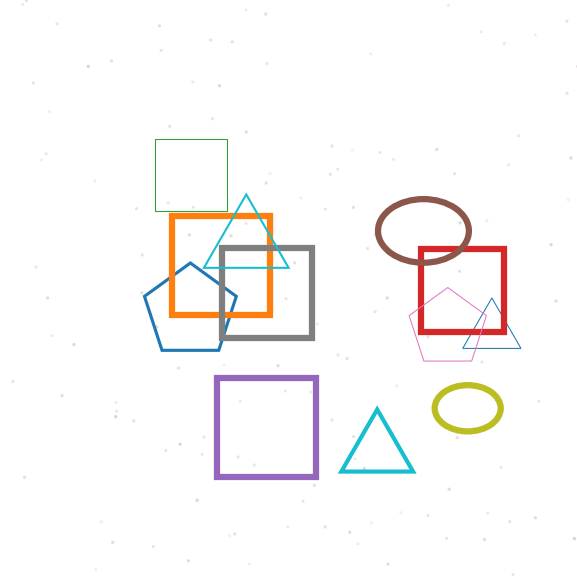[{"shape": "triangle", "thickness": 0.5, "radius": 0.29, "center": [0.852, 0.425]}, {"shape": "pentagon", "thickness": 1.5, "radius": 0.42, "center": [0.33, 0.46]}, {"shape": "square", "thickness": 3, "radius": 0.43, "center": [0.383, 0.539]}, {"shape": "square", "thickness": 0.5, "radius": 0.31, "center": [0.331, 0.695]}, {"shape": "square", "thickness": 3, "radius": 0.36, "center": [0.801, 0.496]}, {"shape": "square", "thickness": 3, "radius": 0.43, "center": [0.461, 0.259]}, {"shape": "oval", "thickness": 3, "radius": 0.39, "center": [0.733, 0.599]}, {"shape": "pentagon", "thickness": 0.5, "radius": 0.35, "center": [0.775, 0.431]}, {"shape": "square", "thickness": 3, "radius": 0.39, "center": [0.462, 0.492]}, {"shape": "oval", "thickness": 3, "radius": 0.29, "center": [0.81, 0.292]}, {"shape": "triangle", "thickness": 2, "radius": 0.36, "center": [0.653, 0.218]}, {"shape": "triangle", "thickness": 1, "radius": 0.42, "center": [0.426, 0.578]}]